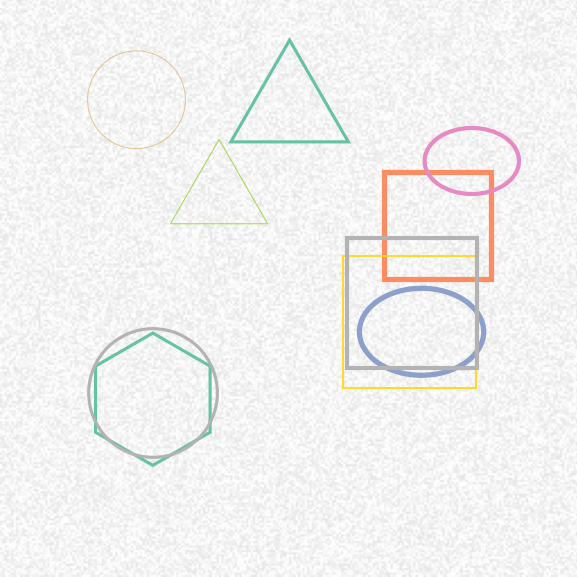[{"shape": "triangle", "thickness": 1.5, "radius": 0.59, "center": [0.501, 0.812]}, {"shape": "hexagon", "thickness": 1.5, "radius": 0.57, "center": [0.265, 0.308]}, {"shape": "square", "thickness": 2.5, "radius": 0.47, "center": [0.758, 0.609]}, {"shape": "oval", "thickness": 2.5, "radius": 0.54, "center": [0.73, 0.425]}, {"shape": "oval", "thickness": 2, "radius": 0.41, "center": [0.817, 0.72]}, {"shape": "triangle", "thickness": 0.5, "radius": 0.49, "center": [0.379, 0.66]}, {"shape": "square", "thickness": 1, "radius": 0.57, "center": [0.709, 0.441]}, {"shape": "circle", "thickness": 0.5, "radius": 0.42, "center": [0.236, 0.826]}, {"shape": "square", "thickness": 2, "radius": 0.56, "center": [0.713, 0.474]}, {"shape": "circle", "thickness": 1.5, "radius": 0.56, "center": [0.265, 0.319]}]